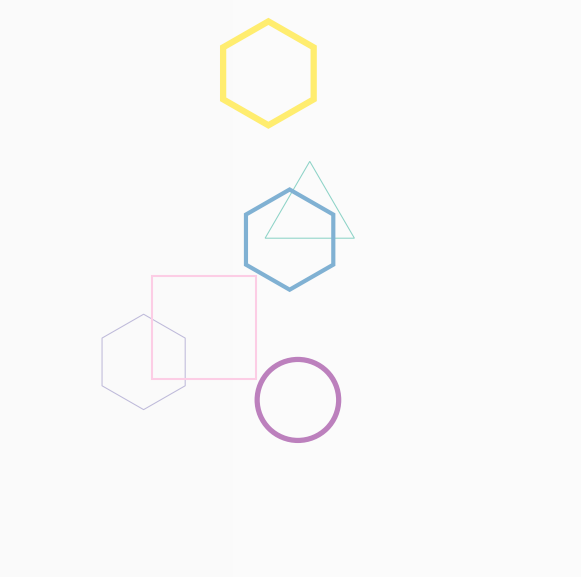[{"shape": "triangle", "thickness": 0.5, "radius": 0.44, "center": [0.533, 0.631]}, {"shape": "hexagon", "thickness": 0.5, "radius": 0.41, "center": [0.247, 0.372]}, {"shape": "hexagon", "thickness": 2, "radius": 0.43, "center": [0.498, 0.584]}, {"shape": "square", "thickness": 1, "radius": 0.45, "center": [0.351, 0.432]}, {"shape": "circle", "thickness": 2.5, "radius": 0.35, "center": [0.513, 0.307]}, {"shape": "hexagon", "thickness": 3, "radius": 0.45, "center": [0.462, 0.872]}]